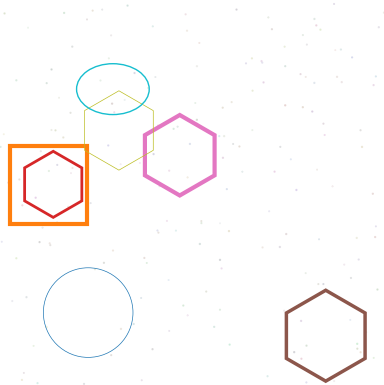[{"shape": "circle", "thickness": 0.5, "radius": 0.58, "center": [0.229, 0.188]}, {"shape": "square", "thickness": 3, "radius": 0.5, "center": [0.126, 0.52]}, {"shape": "hexagon", "thickness": 2, "radius": 0.43, "center": [0.138, 0.521]}, {"shape": "hexagon", "thickness": 2.5, "radius": 0.59, "center": [0.846, 0.128]}, {"shape": "hexagon", "thickness": 3, "radius": 0.52, "center": [0.467, 0.597]}, {"shape": "hexagon", "thickness": 0.5, "radius": 0.52, "center": [0.309, 0.661]}, {"shape": "oval", "thickness": 1, "radius": 0.47, "center": [0.293, 0.768]}]